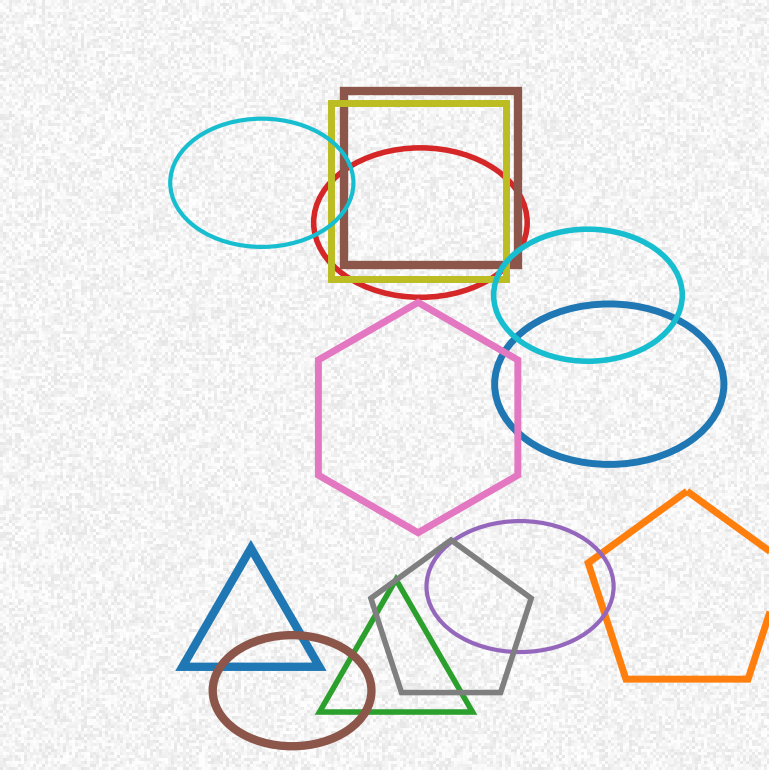[{"shape": "oval", "thickness": 2.5, "radius": 0.74, "center": [0.791, 0.501]}, {"shape": "triangle", "thickness": 3, "radius": 0.51, "center": [0.326, 0.185]}, {"shape": "pentagon", "thickness": 2.5, "radius": 0.67, "center": [0.892, 0.227]}, {"shape": "triangle", "thickness": 2, "radius": 0.57, "center": [0.514, 0.133]}, {"shape": "oval", "thickness": 2, "radius": 0.69, "center": [0.546, 0.711]}, {"shape": "oval", "thickness": 1.5, "radius": 0.61, "center": [0.675, 0.238]}, {"shape": "oval", "thickness": 3, "radius": 0.52, "center": [0.379, 0.103]}, {"shape": "square", "thickness": 3, "radius": 0.57, "center": [0.559, 0.768]}, {"shape": "hexagon", "thickness": 2.5, "radius": 0.75, "center": [0.543, 0.458]}, {"shape": "pentagon", "thickness": 2, "radius": 0.55, "center": [0.586, 0.189]}, {"shape": "square", "thickness": 2.5, "radius": 0.57, "center": [0.544, 0.752]}, {"shape": "oval", "thickness": 2, "radius": 0.61, "center": [0.764, 0.617]}, {"shape": "oval", "thickness": 1.5, "radius": 0.59, "center": [0.34, 0.763]}]